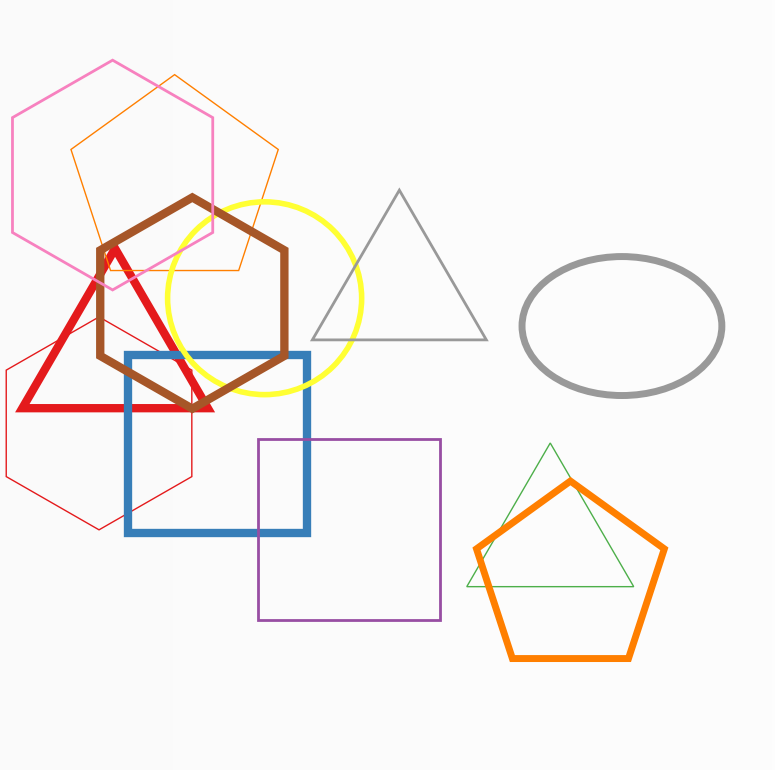[{"shape": "hexagon", "thickness": 0.5, "radius": 0.69, "center": [0.128, 0.45]}, {"shape": "triangle", "thickness": 3, "radius": 0.69, "center": [0.149, 0.539]}, {"shape": "square", "thickness": 3, "radius": 0.58, "center": [0.281, 0.423]}, {"shape": "triangle", "thickness": 0.5, "radius": 0.62, "center": [0.71, 0.3]}, {"shape": "square", "thickness": 1, "radius": 0.59, "center": [0.45, 0.313]}, {"shape": "pentagon", "thickness": 2.5, "radius": 0.64, "center": [0.736, 0.248]}, {"shape": "pentagon", "thickness": 0.5, "radius": 0.7, "center": [0.225, 0.762]}, {"shape": "circle", "thickness": 2, "radius": 0.63, "center": [0.341, 0.613]}, {"shape": "hexagon", "thickness": 3, "radius": 0.69, "center": [0.248, 0.606]}, {"shape": "hexagon", "thickness": 1, "radius": 0.75, "center": [0.145, 0.773]}, {"shape": "oval", "thickness": 2.5, "radius": 0.64, "center": [0.803, 0.577]}, {"shape": "triangle", "thickness": 1, "radius": 0.65, "center": [0.515, 0.623]}]